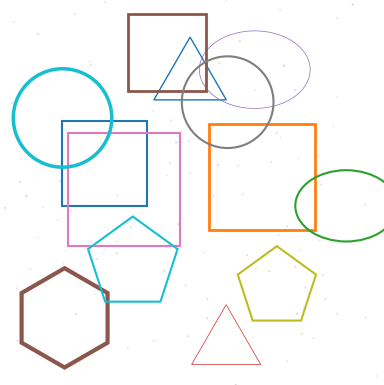[{"shape": "square", "thickness": 1.5, "radius": 0.55, "center": [0.272, 0.575]}, {"shape": "triangle", "thickness": 1, "radius": 0.54, "center": [0.494, 0.795]}, {"shape": "square", "thickness": 2, "radius": 0.69, "center": [0.681, 0.539]}, {"shape": "oval", "thickness": 1.5, "radius": 0.66, "center": [0.899, 0.465]}, {"shape": "triangle", "thickness": 0.5, "radius": 0.52, "center": [0.587, 0.105]}, {"shape": "oval", "thickness": 0.5, "radius": 0.72, "center": [0.662, 0.819]}, {"shape": "square", "thickness": 2, "radius": 0.51, "center": [0.433, 0.864]}, {"shape": "hexagon", "thickness": 3, "radius": 0.64, "center": [0.168, 0.174]}, {"shape": "square", "thickness": 1.5, "radius": 0.73, "center": [0.322, 0.507]}, {"shape": "circle", "thickness": 1.5, "radius": 0.6, "center": [0.591, 0.735]}, {"shape": "pentagon", "thickness": 1.5, "radius": 0.53, "center": [0.719, 0.254]}, {"shape": "circle", "thickness": 2.5, "radius": 0.64, "center": [0.162, 0.694]}, {"shape": "pentagon", "thickness": 1.5, "radius": 0.61, "center": [0.345, 0.315]}]